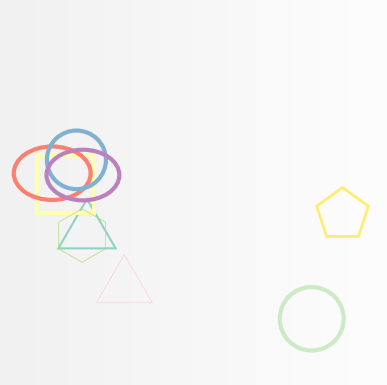[{"shape": "triangle", "thickness": 1.5, "radius": 0.43, "center": [0.224, 0.398]}, {"shape": "square", "thickness": 3, "radius": 0.37, "center": [0.169, 0.521]}, {"shape": "oval", "thickness": 3, "radius": 0.5, "center": [0.135, 0.55]}, {"shape": "circle", "thickness": 3, "radius": 0.38, "center": [0.197, 0.585]}, {"shape": "hexagon", "thickness": 0.5, "radius": 0.35, "center": [0.212, 0.388]}, {"shape": "triangle", "thickness": 0.5, "radius": 0.42, "center": [0.321, 0.255]}, {"shape": "oval", "thickness": 3, "radius": 0.47, "center": [0.214, 0.545]}, {"shape": "circle", "thickness": 3, "radius": 0.41, "center": [0.804, 0.172]}, {"shape": "pentagon", "thickness": 2, "radius": 0.35, "center": [0.884, 0.443]}]